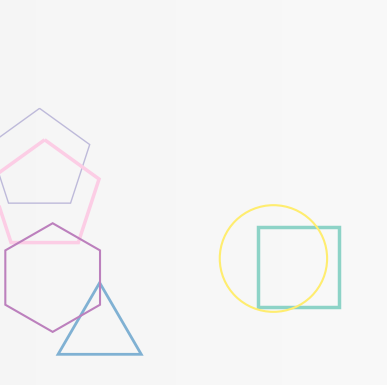[{"shape": "square", "thickness": 2.5, "radius": 0.52, "center": [0.771, 0.307]}, {"shape": "pentagon", "thickness": 1, "radius": 0.68, "center": [0.102, 0.582]}, {"shape": "triangle", "thickness": 2, "radius": 0.62, "center": [0.257, 0.142]}, {"shape": "pentagon", "thickness": 2.5, "radius": 0.74, "center": [0.115, 0.489]}, {"shape": "hexagon", "thickness": 1.5, "radius": 0.71, "center": [0.136, 0.279]}, {"shape": "circle", "thickness": 1.5, "radius": 0.69, "center": [0.706, 0.329]}]